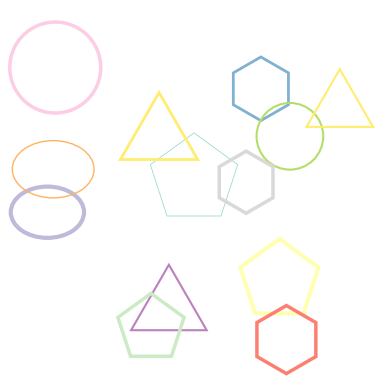[{"shape": "pentagon", "thickness": 0.5, "radius": 0.6, "center": [0.504, 0.535]}, {"shape": "pentagon", "thickness": 3, "radius": 0.53, "center": [0.726, 0.273]}, {"shape": "oval", "thickness": 3, "radius": 0.48, "center": [0.123, 0.449]}, {"shape": "hexagon", "thickness": 2.5, "radius": 0.44, "center": [0.744, 0.118]}, {"shape": "hexagon", "thickness": 2, "radius": 0.41, "center": [0.678, 0.769]}, {"shape": "oval", "thickness": 1, "radius": 0.53, "center": [0.138, 0.56]}, {"shape": "circle", "thickness": 1.5, "radius": 0.43, "center": [0.753, 0.646]}, {"shape": "circle", "thickness": 2.5, "radius": 0.59, "center": [0.144, 0.825]}, {"shape": "hexagon", "thickness": 2.5, "radius": 0.4, "center": [0.639, 0.527]}, {"shape": "triangle", "thickness": 1.5, "radius": 0.57, "center": [0.439, 0.199]}, {"shape": "pentagon", "thickness": 2.5, "radius": 0.45, "center": [0.392, 0.148]}, {"shape": "triangle", "thickness": 2, "radius": 0.58, "center": [0.413, 0.644]}, {"shape": "triangle", "thickness": 1.5, "radius": 0.5, "center": [0.882, 0.72]}]